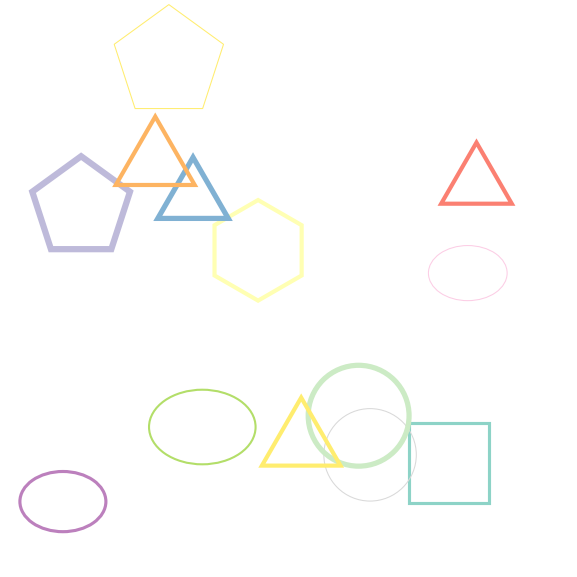[{"shape": "square", "thickness": 1.5, "radius": 0.35, "center": [0.778, 0.197]}, {"shape": "hexagon", "thickness": 2, "radius": 0.44, "center": [0.447, 0.566]}, {"shape": "pentagon", "thickness": 3, "radius": 0.44, "center": [0.14, 0.64]}, {"shape": "triangle", "thickness": 2, "radius": 0.35, "center": [0.825, 0.682]}, {"shape": "triangle", "thickness": 2.5, "radius": 0.35, "center": [0.334, 0.656]}, {"shape": "triangle", "thickness": 2, "radius": 0.39, "center": [0.269, 0.718]}, {"shape": "oval", "thickness": 1, "radius": 0.46, "center": [0.35, 0.26]}, {"shape": "oval", "thickness": 0.5, "radius": 0.34, "center": [0.81, 0.526]}, {"shape": "circle", "thickness": 0.5, "radius": 0.4, "center": [0.641, 0.212]}, {"shape": "oval", "thickness": 1.5, "radius": 0.37, "center": [0.109, 0.131]}, {"shape": "circle", "thickness": 2.5, "radius": 0.44, "center": [0.621, 0.279]}, {"shape": "pentagon", "thickness": 0.5, "radius": 0.5, "center": [0.292, 0.892]}, {"shape": "triangle", "thickness": 2, "radius": 0.39, "center": [0.522, 0.232]}]